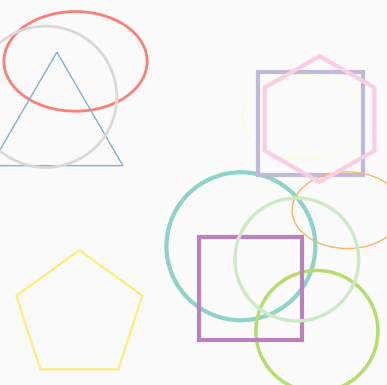[{"shape": "circle", "thickness": 3, "radius": 0.96, "center": [0.622, 0.36]}, {"shape": "oval", "thickness": 0.5, "radius": 0.79, "center": [0.783, 0.697]}, {"shape": "square", "thickness": 3, "radius": 0.67, "center": [0.801, 0.679]}, {"shape": "oval", "thickness": 2, "radius": 0.92, "center": [0.195, 0.841]}, {"shape": "triangle", "thickness": 1, "radius": 0.98, "center": [0.147, 0.668]}, {"shape": "oval", "thickness": 1, "radius": 0.71, "center": [0.896, 0.454]}, {"shape": "circle", "thickness": 2.5, "radius": 0.79, "center": [0.818, 0.14]}, {"shape": "hexagon", "thickness": 3, "radius": 0.82, "center": [0.825, 0.691]}, {"shape": "circle", "thickness": 2, "radius": 0.92, "center": [0.118, 0.749]}, {"shape": "square", "thickness": 3, "radius": 0.67, "center": [0.646, 0.25]}, {"shape": "circle", "thickness": 2.5, "radius": 0.8, "center": [0.766, 0.326]}, {"shape": "pentagon", "thickness": 1.5, "radius": 0.86, "center": [0.205, 0.179]}]